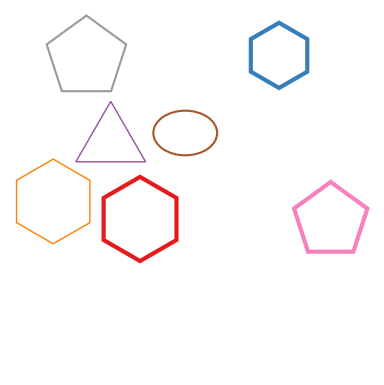[{"shape": "hexagon", "thickness": 3, "radius": 0.55, "center": [0.364, 0.431]}, {"shape": "hexagon", "thickness": 3, "radius": 0.42, "center": [0.725, 0.856]}, {"shape": "triangle", "thickness": 1, "radius": 0.52, "center": [0.288, 0.632]}, {"shape": "hexagon", "thickness": 1, "radius": 0.55, "center": [0.138, 0.477]}, {"shape": "oval", "thickness": 1.5, "radius": 0.41, "center": [0.481, 0.655]}, {"shape": "pentagon", "thickness": 3, "radius": 0.5, "center": [0.859, 0.427]}, {"shape": "pentagon", "thickness": 1.5, "radius": 0.54, "center": [0.225, 0.851]}]